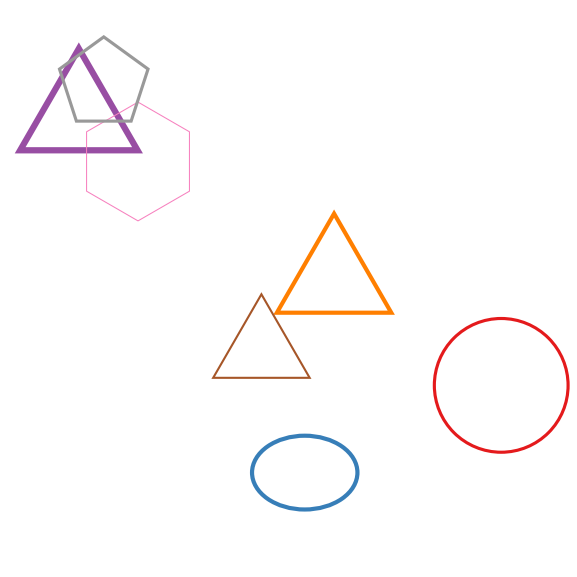[{"shape": "circle", "thickness": 1.5, "radius": 0.58, "center": [0.868, 0.332]}, {"shape": "oval", "thickness": 2, "radius": 0.46, "center": [0.528, 0.181]}, {"shape": "triangle", "thickness": 3, "radius": 0.59, "center": [0.137, 0.798]}, {"shape": "triangle", "thickness": 2, "radius": 0.57, "center": [0.578, 0.515]}, {"shape": "triangle", "thickness": 1, "radius": 0.48, "center": [0.453, 0.393]}, {"shape": "hexagon", "thickness": 0.5, "radius": 0.51, "center": [0.239, 0.719]}, {"shape": "pentagon", "thickness": 1.5, "radius": 0.4, "center": [0.18, 0.855]}]